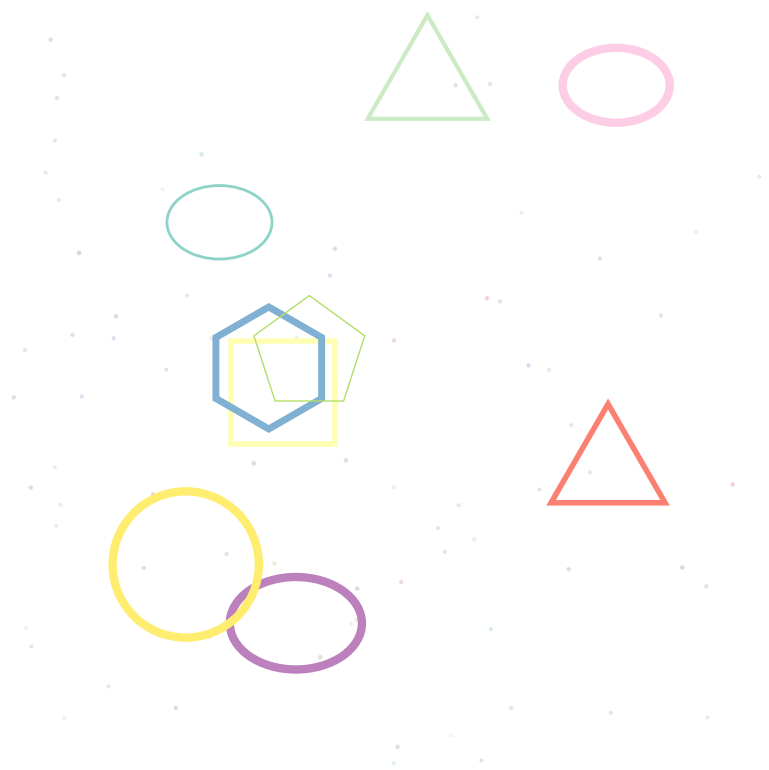[{"shape": "oval", "thickness": 1, "radius": 0.34, "center": [0.285, 0.711]}, {"shape": "square", "thickness": 2, "radius": 0.34, "center": [0.367, 0.491]}, {"shape": "triangle", "thickness": 2, "radius": 0.43, "center": [0.79, 0.39]}, {"shape": "hexagon", "thickness": 2.5, "radius": 0.4, "center": [0.349, 0.522]}, {"shape": "pentagon", "thickness": 0.5, "radius": 0.38, "center": [0.402, 0.54]}, {"shape": "oval", "thickness": 3, "radius": 0.35, "center": [0.8, 0.889]}, {"shape": "oval", "thickness": 3, "radius": 0.43, "center": [0.384, 0.191]}, {"shape": "triangle", "thickness": 1.5, "radius": 0.45, "center": [0.555, 0.891]}, {"shape": "circle", "thickness": 3, "radius": 0.47, "center": [0.241, 0.267]}]